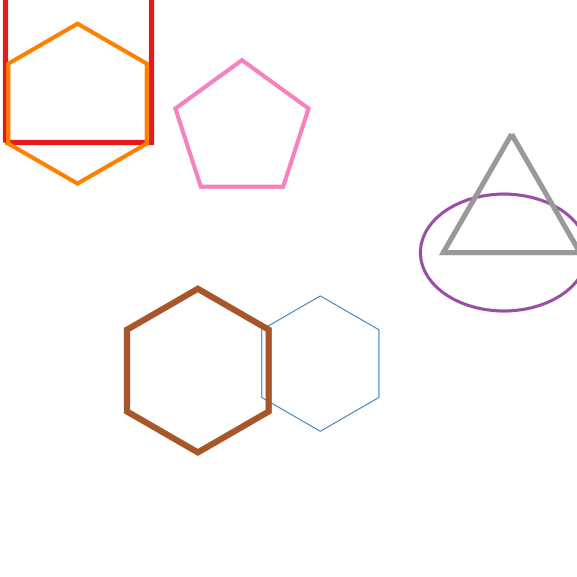[{"shape": "square", "thickness": 2.5, "radius": 0.63, "center": [0.135, 0.88]}, {"shape": "hexagon", "thickness": 0.5, "radius": 0.59, "center": [0.555, 0.37]}, {"shape": "oval", "thickness": 1.5, "radius": 0.72, "center": [0.873, 0.562]}, {"shape": "hexagon", "thickness": 2, "radius": 0.69, "center": [0.134, 0.82]}, {"shape": "hexagon", "thickness": 3, "radius": 0.71, "center": [0.343, 0.357]}, {"shape": "pentagon", "thickness": 2, "radius": 0.61, "center": [0.419, 0.774]}, {"shape": "triangle", "thickness": 2.5, "radius": 0.68, "center": [0.886, 0.63]}]